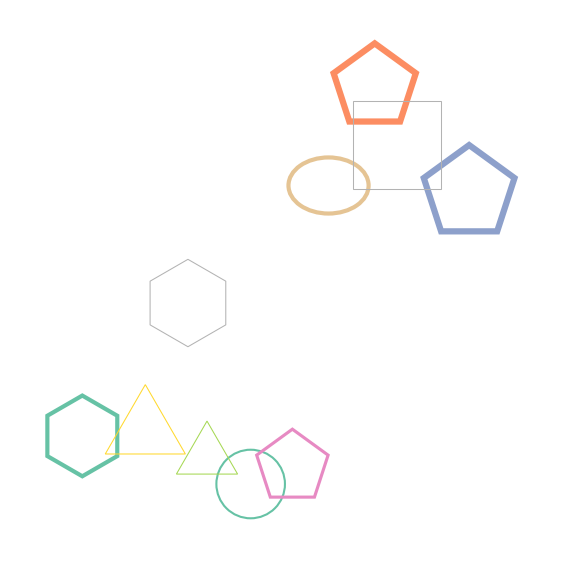[{"shape": "circle", "thickness": 1, "radius": 0.3, "center": [0.434, 0.161]}, {"shape": "hexagon", "thickness": 2, "radius": 0.35, "center": [0.143, 0.244]}, {"shape": "pentagon", "thickness": 3, "radius": 0.37, "center": [0.649, 0.849]}, {"shape": "pentagon", "thickness": 3, "radius": 0.41, "center": [0.812, 0.665]}, {"shape": "pentagon", "thickness": 1.5, "radius": 0.33, "center": [0.506, 0.191]}, {"shape": "triangle", "thickness": 0.5, "radius": 0.31, "center": [0.358, 0.209]}, {"shape": "triangle", "thickness": 0.5, "radius": 0.4, "center": [0.252, 0.253]}, {"shape": "oval", "thickness": 2, "radius": 0.35, "center": [0.569, 0.678]}, {"shape": "hexagon", "thickness": 0.5, "radius": 0.38, "center": [0.325, 0.474]}, {"shape": "square", "thickness": 0.5, "radius": 0.38, "center": [0.687, 0.748]}]